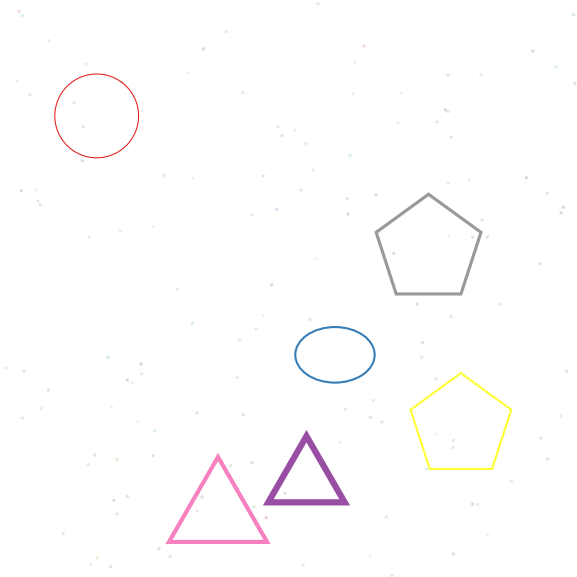[{"shape": "circle", "thickness": 0.5, "radius": 0.36, "center": [0.167, 0.798]}, {"shape": "oval", "thickness": 1, "radius": 0.34, "center": [0.58, 0.385]}, {"shape": "triangle", "thickness": 3, "radius": 0.38, "center": [0.531, 0.167]}, {"shape": "pentagon", "thickness": 1, "radius": 0.46, "center": [0.798, 0.261]}, {"shape": "triangle", "thickness": 2, "radius": 0.49, "center": [0.378, 0.11]}, {"shape": "pentagon", "thickness": 1.5, "radius": 0.48, "center": [0.742, 0.567]}]